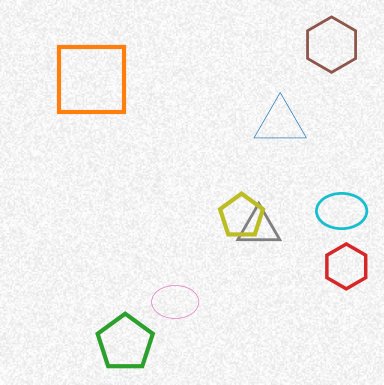[{"shape": "triangle", "thickness": 0.5, "radius": 0.39, "center": [0.728, 0.681]}, {"shape": "square", "thickness": 3, "radius": 0.42, "center": [0.237, 0.793]}, {"shape": "pentagon", "thickness": 3, "radius": 0.38, "center": [0.325, 0.11]}, {"shape": "hexagon", "thickness": 2.5, "radius": 0.29, "center": [0.899, 0.308]}, {"shape": "hexagon", "thickness": 2, "radius": 0.36, "center": [0.861, 0.884]}, {"shape": "oval", "thickness": 0.5, "radius": 0.31, "center": [0.455, 0.216]}, {"shape": "triangle", "thickness": 2, "radius": 0.31, "center": [0.672, 0.409]}, {"shape": "pentagon", "thickness": 3, "radius": 0.29, "center": [0.627, 0.439]}, {"shape": "oval", "thickness": 2, "radius": 0.33, "center": [0.887, 0.452]}]